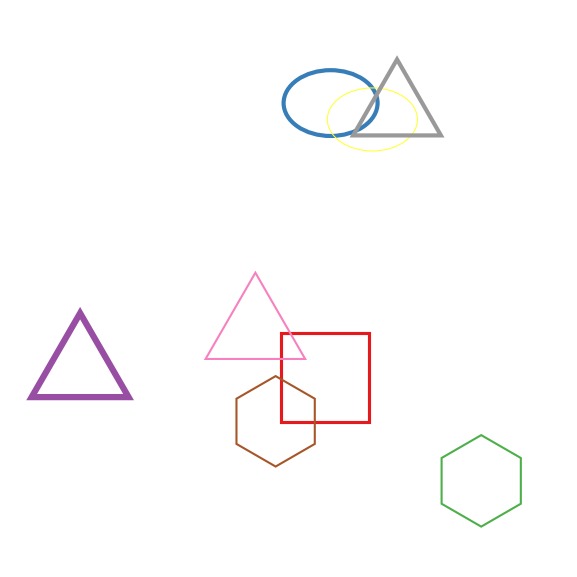[{"shape": "square", "thickness": 1.5, "radius": 0.38, "center": [0.563, 0.346]}, {"shape": "oval", "thickness": 2, "radius": 0.41, "center": [0.572, 0.821]}, {"shape": "hexagon", "thickness": 1, "radius": 0.4, "center": [0.833, 0.166]}, {"shape": "triangle", "thickness": 3, "radius": 0.48, "center": [0.139, 0.36]}, {"shape": "oval", "thickness": 0.5, "radius": 0.39, "center": [0.645, 0.792]}, {"shape": "hexagon", "thickness": 1, "radius": 0.39, "center": [0.477, 0.27]}, {"shape": "triangle", "thickness": 1, "radius": 0.5, "center": [0.442, 0.427]}, {"shape": "triangle", "thickness": 2, "radius": 0.44, "center": [0.688, 0.809]}]